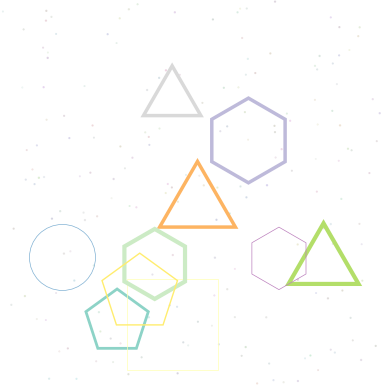[{"shape": "pentagon", "thickness": 2, "radius": 0.43, "center": [0.304, 0.164]}, {"shape": "square", "thickness": 0.5, "radius": 0.59, "center": [0.448, 0.158]}, {"shape": "hexagon", "thickness": 2.5, "radius": 0.55, "center": [0.645, 0.635]}, {"shape": "circle", "thickness": 0.5, "radius": 0.43, "center": [0.162, 0.331]}, {"shape": "triangle", "thickness": 2.5, "radius": 0.57, "center": [0.513, 0.467]}, {"shape": "triangle", "thickness": 3, "radius": 0.53, "center": [0.84, 0.315]}, {"shape": "triangle", "thickness": 2.5, "radius": 0.43, "center": [0.447, 0.743]}, {"shape": "hexagon", "thickness": 0.5, "radius": 0.41, "center": [0.725, 0.329]}, {"shape": "hexagon", "thickness": 3, "radius": 0.45, "center": [0.402, 0.314]}, {"shape": "pentagon", "thickness": 1, "radius": 0.51, "center": [0.363, 0.239]}]